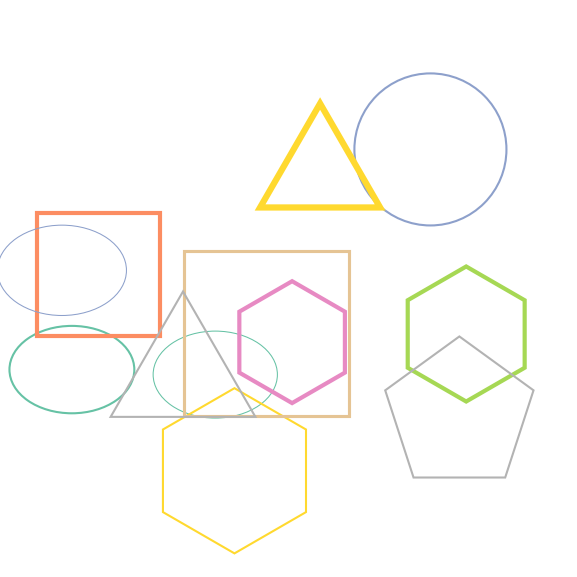[{"shape": "oval", "thickness": 1, "radius": 0.54, "center": [0.124, 0.359]}, {"shape": "oval", "thickness": 0.5, "radius": 0.54, "center": [0.373, 0.35]}, {"shape": "square", "thickness": 2, "radius": 0.53, "center": [0.171, 0.524]}, {"shape": "oval", "thickness": 0.5, "radius": 0.56, "center": [0.107, 0.531]}, {"shape": "circle", "thickness": 1, "radius": 0.66, "center": [0.745, 0.74]}, {"shape": "hexagon", "thickness": 2, "radius": 0.53, "center": [0.506, 0.407]}, {"shape": "hexagon", "thickness": 2, "radius": 0.58, "center": [0.807, 0.421]}, {"shape": "triangle", "thickness": 3, "radius": 0.6, "center": [0.554, 0.7]}, {"shape": "hexagon", "thickness": 1, "radius": 0.72, "center": [0.406, 0.184]}, {"shape": "square", "thickness": 1.5, "radius": 0.71, "center": [0.461, 0.421]}, {"shape": "triangle", "thickness": 1, "radius": 0.72, "center": [0.317, 0.35]}, {"shape": "pentagon", "thickness": 1, "radius": 0.68, "center": [0.795, 0.282]}]